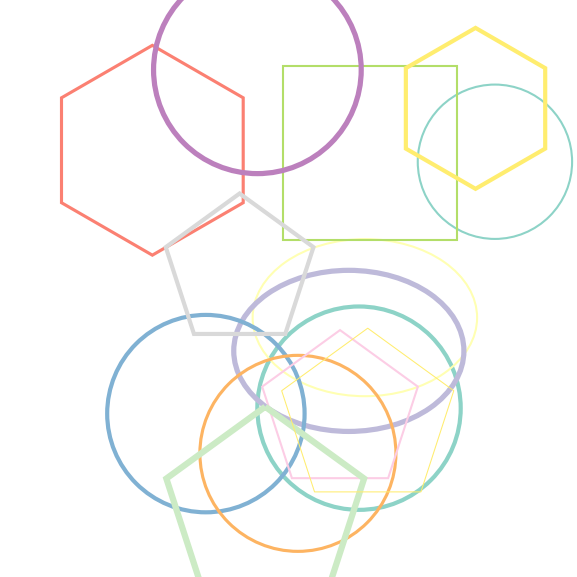[{"shape": "circle", "thickness": 2, "radius": 0.88, "center": [0.622, 0.292]}, {"shape": "circle", "thickness": 1, "radius": 0.67, "center": [0.857, 0.719]}, {"shape": "oval", "thickness": 1, "radius": 0.97, "center": [0.632, 0.449]}, {"shape": "oval", "thickness": 2.5, "radius": 1.0, "center": [0.604, 0.392]}, {"shape": "hexagon", "thickness": 1.5, "radius": 0.91, "center": [0.264, 0.739]}, {"shape": "circle", "thickness": 2, "radius": 0.85, "center": [0.357, 0.283]}, {"shape": "circle", "thickness": 1.5, "radius": 0.85, "center": [0.516, 0.214]}, {"shape": "square", "thickness": 1, "radius": 0.75, "center": [0.641, 0.735]}, {"shape": "pentagon", "thickness": 1, "radius": 0.71, "center": [0.589, 0.286]}, {"shape": "pentagon", "thickness": 2, "radius": 0.67, "center": [0.415, 0.53]}, {"shape": "circle", "thickness": 2.5, "radius": 0.9, "center": [0.446, 0.878]}, {"shape": "pentagon", "thickness": 3, "radius": 0.9, "center": [0.459, 0.115]}, {"shape": "hexagon", "thickness": 2, "radius": 0.7, "center": [0.823, 0.811]}, {"shape": "pentagon", "thickness": 0.5, "radius": 0.78, "center": [0.637, 0.274]}]